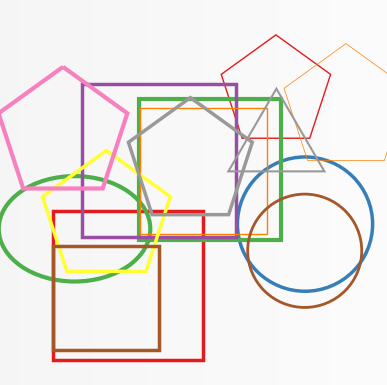[{"shape": "pentagon", "thickness": 1, "radius": 0.74, "center": [0.712, 0.761]}, {"shape": "square", "thickness": 2.5, "radius": 0.97, "center": [0.33, 0.258]}, {"shape": "circle", "thickness": 2.5, "radius": 0.87, "center": [0.787, 0.418]}, {"shape": "oval", "thickness": 3, "radius": 0.98, "center": [0.192, 0.406]}, {"shape": "square", "thickness": 3, "radius": 0.92, "center": [0.542, 0.559]}, {"shape": "square", "thickness": 2.5, "radius": 0.99, "center": [0.409, 0.583]}, {"shape": "pentagon", "thickness": 0.5, "radius": 0.84, "center": [0.893, 0.719]}, {"shape": "square", "thickness": 1, "radius": 0.82, "center": [0.526, 0.556]}, {"shape": "pentagon", "thickness": 2.5, "radius": 0.87, "center": [0.275, 0.435]}, {"shape": "square", "thickness": 2.5, "radius": 0.68, "center": [0.273, 0.226]}, {"shape": "circle", "thickness": 2, "radius": 0.74, "center": [0.786, 0.349]}, {"shape": "pentagon", "thickness": 3, "radius": 0.87, "center": [0.162, 0.652]}, {"shape": "pentagon", "thickness": 2.5, "radius": 0.84, "center": [0.491, 0.578]}, {"shape": "triangle", "thickness": 1.5, "radius": 0.72, "center": [0.713, 0.626]}]